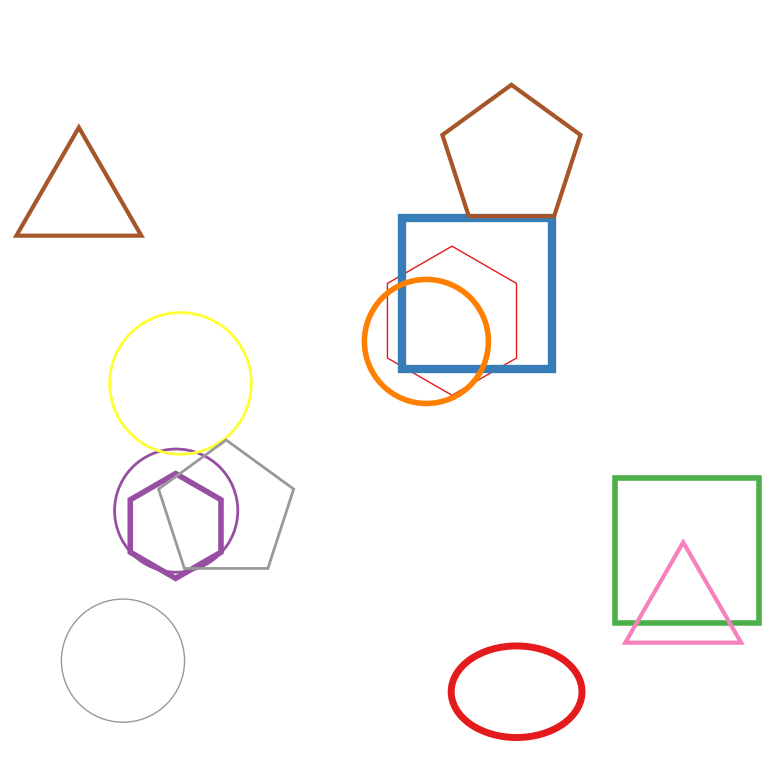[{"shape": "oval", "thickness": 2.5, "radius": 0.42, "center": [0.671, 0.102]}, {"shape": "hexagon", "thickness": 0.5, "radius": 0.48, "center": [0.587, 0.583]}, {"shape": "square", "thickness": 3, "radius": 0.49, "center": [0.62, 0.619]}, {"shape": "square", "thickness": 2, "radius": 0.47, "center": [0.892, 0.285]}, {"shape": "circle", "thickness": 1, "radius": 0.4, "center": [0.229, 0.337]}, {"shape": "hexagon", "thickness": 2, "radius": 0.34, "center": [0.228, 0.317]}, {"shape": "circle", "thickness": 2, "radius": 0.4, "center": [0.554, 0.557]}, {"shape": "circle", "thickness": 1, "radius": 0.46, "center": [0.234, 0.502]}, {"shape": "triangle", "thickness": 1.5, "radius": 0.47, "center": [0.102, 0.741]}, {"shape": "pentagon", "thickness": 1.5, "radius": 0.47, "center": [0.664, 0.796]}, {"shape": "triangle", "thickness": 1.5, "radius": 0.43, "center": [0.887, 0.209]}, {"shape": "circle", "thickness": 0.5, "radius": 0.4, "center": [0.16, 0.142]}, {"shape": "pentagon", "thickness": 1, "radius": 0.46, "center": [0.294, 0.336]}]